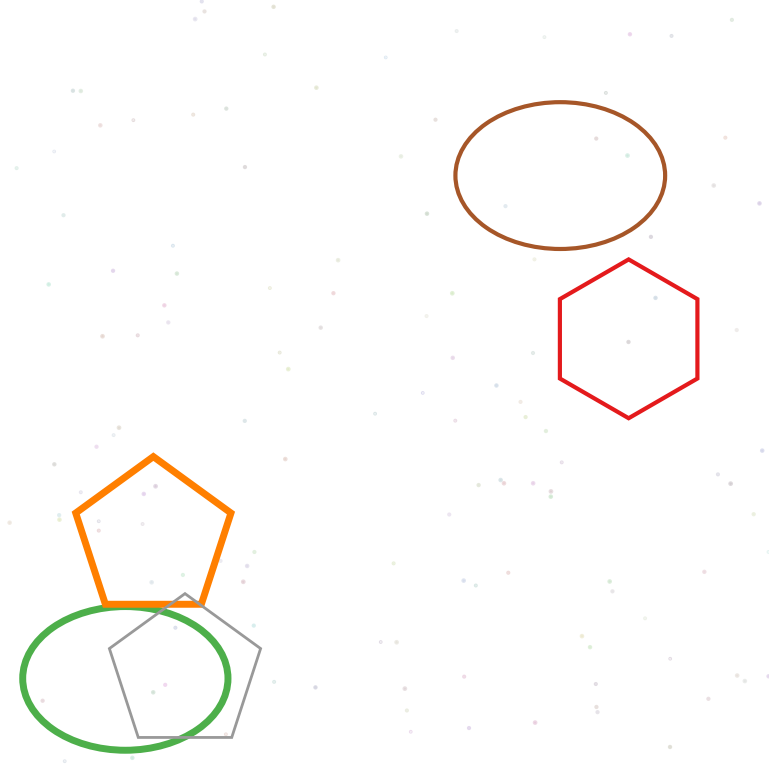[{"shape": "hexagon", "thickness": 1.5, "radius": 0.52, "center": [0.816, 0.56]}, {"shape": "oval", "thickness": 2.5, "radius": 0.67, "center": [0.163, 0.119]}, {"shape": "pentagon", "thickness": 2.5, "radius": 0.53, "center": [0.199, 0.301]}, {"shape": "oval", "thickness": 1.5, "radius": 0.68, "center": [0.728, 0.772]}, {"shape": "pentagon", "thickness": 1, "radius": 0.52, "center": [0.24, 0.126]}]